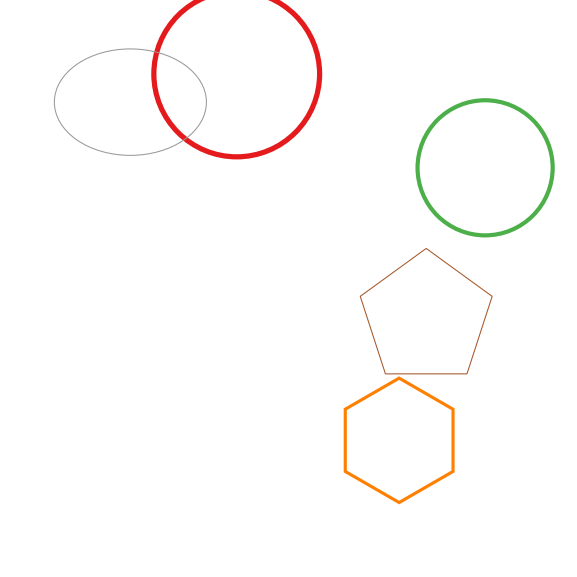[{"shape": "circle", "thickness": 2.5, "radius": 0.72, "center": [0.41, 0.871]}, {"shape": "circle", "thickness": 2, "radius": 0.58, "center": [0.84, 0.709]}, {"shape": "hexagon", "thickness": 1.5, "radius": 0.54, "center": [0.691, 0.237]}, {"shape": "pentagon", "thickness": 0.5, "radius": 0.6, "center": [0.738, 0.449]}, {"shape": "oval", "thickness": 0.5, "radius": 0.66, "center": [0.226, 0.822]}]